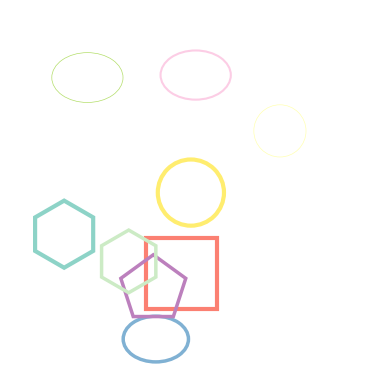[{"shape": "hexagon", "thickness": 3, "radius": 0.44, "center": [0.167, 0.392]}, {"shape": "circle", "thickness": 0.5, "radius": 0.34, "center": [0.727, 0.66]}, {"shape": "square", "thickness": 3, "radius": 0.46, "center": [0.471, 0.289]}, {"shape": "oval", "thickness": 2.5, "radius": 0.42, "center": [0.405, 0.119]}, {"shape": "oval", "thickness": 0.5, "radius": 0.46, "center": [0.227, 0.799]}, {"shape": "oval", "thickness": 1.5, "radius": 0.46, "center": [0.508, 0.805]}, {"shape": "pentagon", "thickness": 2.5, "radius": 0.44, "center": [0.398, 0.25]}, {"shape": "hexagon", "thickness": 2.5, "radius": 0.41, "center": [0.334, 0.321]}, {"shape": "circle", "thickness": 3, "radius": 0.43, "center": [0.496, 0.5]}]